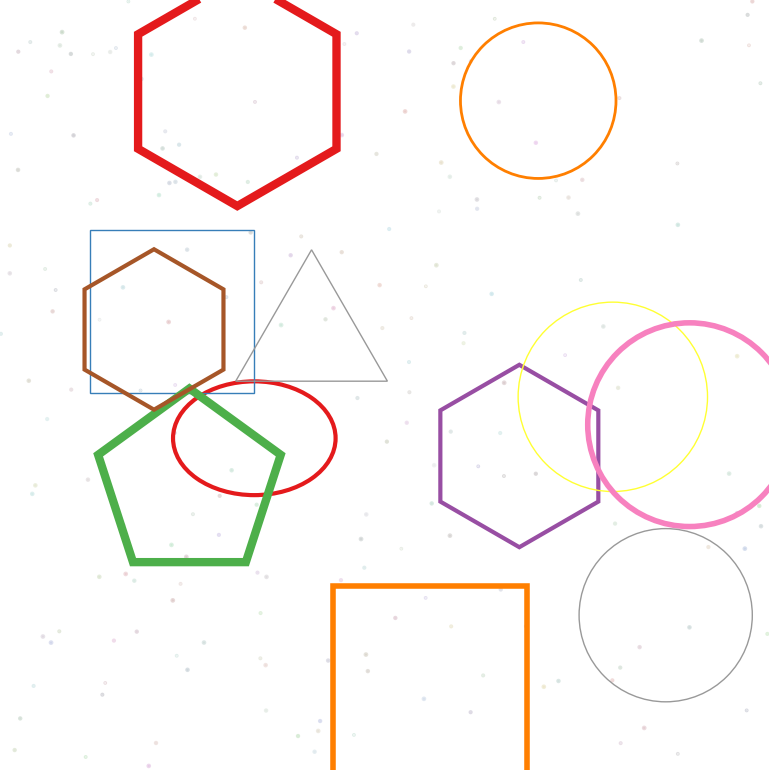[{"shape": "oval", "thickness": 1.5, "radius": 0.53, "center": [0.33, 0.431]}, {"shape": "hexagon", "thickness": 3, "radius": 0.74, "center": [0.308, 0.881]}, {"shape": "square", "thickness": 0.5, "radius": 0.53, "center": [0.224, 0.595]}, {"shape": "pentagon", "thickness": 3, "radius": 0.62, "center": [0.246, 0.371]}, {"shape": "hexagon", "thickness": 1.5, "radius": 0.59, "center": [0.674, 0.408]}, {"shape": "circle", "thickness": 1, "radius": 0.5, "center": [0.699, 0.869]}, {"shape": "square", "thickness": 2, "radius": 0.63, "center": [0.558, 0.113]}, {"shape": "circle", "thickness": 0.5, "radius": 0.61, "center": [0.796, 0.485]}, {"shape": "hexagon", "thickness": 1.5, "radius": 0.52, "center": [0.2, 0.572]}, {"shape": "circle", "thickness": 2, "radius": 0.66, "center": [0.896, 0.448]}, {"shape": "circle", "thickness": 0.5, "radius": 0.56, "center": [0.865, 0.201]}, {"shape": "triangle", "thickness": 0.5, "radius": 0.57, "center": [0.405, 0.562]}]